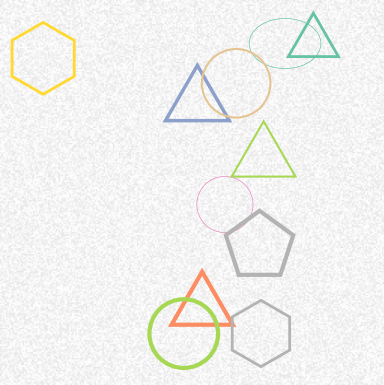[{"shape": "oval", "thickness": 0.5, "radius": 0.47, "center": [0.74, 0.887]}, {"shape": "triangle", "thickness": 2, "radius": 0.38, "center": [0.814, 0.891]}, {"shape": "triangle", "thickness": 3, "radius": 0.46, "center": [0.525, 0.202]}, {"shape": "triangle", "thickness": 2.5, "radius": 0.48, "center": [0.513, 0.734]}, {"shape": "circle", "thickness": 0.5, "radius": 0.37, "center": [0.584, 0.469]}, {"shape": "triangle", "thickness": 1.5, "radius": 0.48, "center": [0.685, 0.589]}, {"shape": "circle", "thickness": 3, "radius": 0.45, "center": [0.477, 0.134]}, {"shape": "hexagon", "thickness": 2, "radius": 0.47, "center": [0.112, 0.848]}, {"shape": "circle", "thickness": 1.5, "radius": 0.45, "center": [0.613, 0.784]}, {"shape": "hexagon", "thickness": 2, "radius": 0.43, "center": [0.678, 0.134]}, {"shape": "pentagon", "thickness": 3, "radius": 0.46, "center": [0.674, 0.361]}]